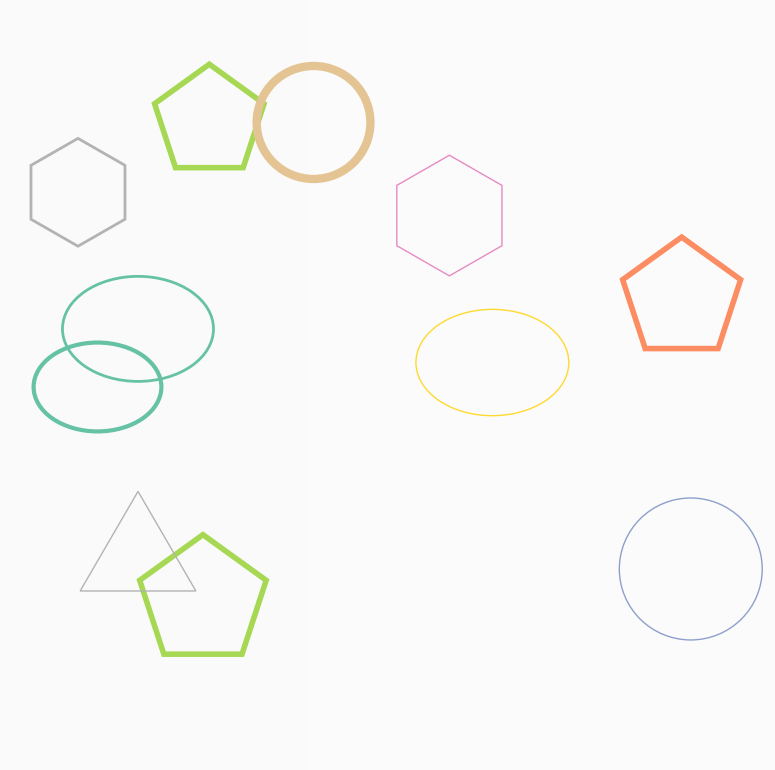[{"shape": "oval", "thickness": 1, "radius": 0.49, "center": [0.178, 0.573]}, {"shape": "oval", "thickness": 1.5, "radius": 0.41, "center": [0.126, 0.497]}, {"shape": "pentagon", "thickness": 2, "radius": 0.4, "center": [0.88, 0.612]}, {"shape": "circle", "thickness": 0.5, "radius": 0.46, "center": [0.891, 0.261]}, {"shape": "hexagon", "thickness": 0.5, "radius": 0.39, "center": [0.58, 0.72]}, {"shape": "pentagon", "thickness": 2, "radius": 0.43, "center": [0.262, 0.22]}, {"shape": "pentagon", "thickness": 2, "radius": 0.37, "center": [0.27, 0.842]}, {"shape": "oval", "thickness": 0.5, "radius": 0.49, "center": [0.635, 0.529]}, {"shape": "circle", "thickness": 3, "radius": 0.37, "center": [0.405, 0.841]}, {"shape": "hexagon", "thickness": 1, "radius": 0.35, "center": [0.101, 0.75]}, {"shape": "triangle", "thickness": 0.5, "radius": 0.43, "center": [0.178, 0.276]}]